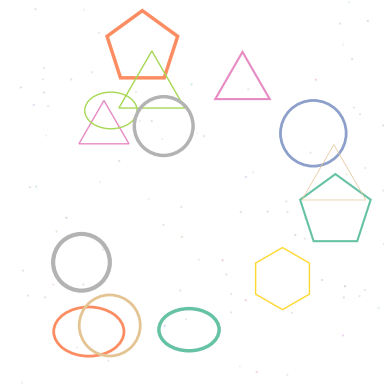[{"shape": "pentagon", "thickness": 1.5, "radius": 0.48, "center": [0.871, 0.451]}, {"shape": "oval", "thickness": 2.5, "radius": 0.39, "center": [0.491, 0.144]}, {"shape": "pentagon", "thickness": 2.5, "radius": 0.48, "center": [0.37, 0.876]}, {"shape": "oval", "thickness": 2, "radius": 0.46, "center": [0.231, 0.139]}, {"shape": "circle", "thickness": 2, "radius": 0.43, "center": [0.814, 0.654]}, {"shape": "triangle", "thickness": 1.5, "radius": 0.41, "center": [0.63, 0.783]}, {"shape": "triangle", "thickness": 1, "radius": 0.38, "center": [0.27, 0.664]}, {"shape": "triangle", "thickness": 1, "radius": 0.49, "center": [0.394, 0.769]}, {"shape": "oval", "thickness": 1, "radius": 0.34, "center": [0.288, 0.713]}, {"shape": "hexagon", "thickness": 1, "radius": 0.4, "center": [0.734, 0.276]}, {"shape": "circle", "thickness": 2, "radius": 0.4, "center": [0.285, 0.155]}, {"shape": "triangle", "thickness": 0.5, "radius": 0.48, "center": [0.867, 0.529]}, {"shape": "circle", "thickness": 3, "radius": 0.37, "center": [0.212, 0.319]}, {"shape": "circle", "thickness": 2.5, "radius": 0.38, "center": [0.425, 0.673]}]